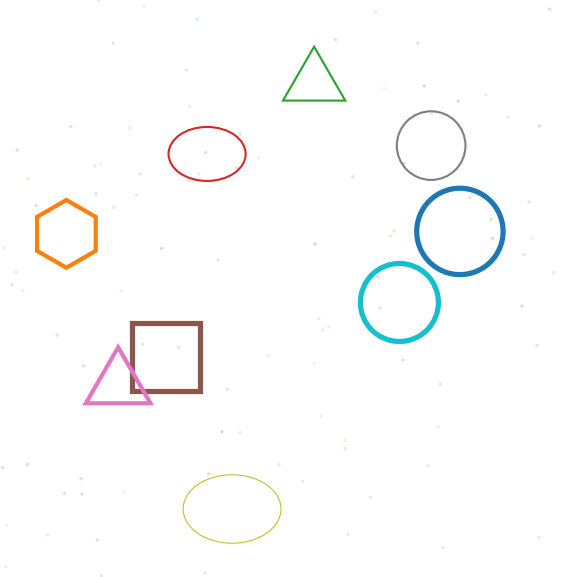[{"shape": "circle", "thickness": 2.5, "radius": 0.37, "center": [0.796, 0.598]}, {"shape": "hexagon", "thickness": 2, "radius": 0.29, "center": [0.115, 0.594]}, {"shape": "triangle", "thickness": 1, "radius": 0.31, "center": [0.544, 0.856]}, {"shape": "oval", "thickness": 1, "radius": 0.33, "center": [0.359, 0.733]}, {"shape": "square", "thickness": 2.5, "radius": 0.3, "center": [0.288, 0.381]}, {"shape": "triangle", "thickness": 2, "radius": 0.32, "center": [0.205, 0.333]}, {"shape": "circle", "thickness": 1, "radius": 0.3, "center": [0.747, 0.747]}, {"shape": "oval", "thickness": 0.5, "radius": 0.42, "center": [0.402, 0.118]}, {"shape": "circle", "thickness": 2.5, "radius": 0.34, "center": [0.692, 0.475]}]